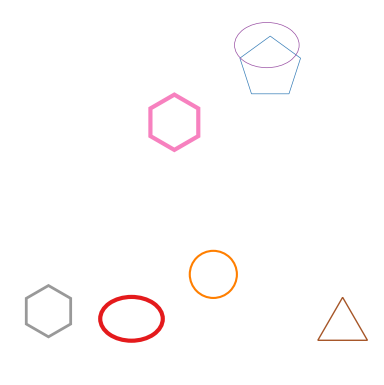[{"shape": "oval", "thickness": 3, "radius": 0.41, "center": [0.342, 0.172]}, {"shape": "pentagon", "thickness": 0.5, "radius": 0.41, "center": [0.702, 0.823]}, {"shape": "oval", "thickness": 0.5, "radius": 0.42, "center": [0.693, 0.883]}, {"shape": "circle", "thickness": 1.5, "radius": 0.31, "center": [0.554, 0.287]}, {"shape": "triangle", "thickness": 1, "radius": 0.37, "center": [0.89, 0.153]}, {"shape": "hexagon", "thickness": 3, "radius": 0.36, "center": [0.453, 0.682]}, {"shape": "hexagon", "thickness": 2, "radius": 0.33, "center": [0.126, 0.192]}]